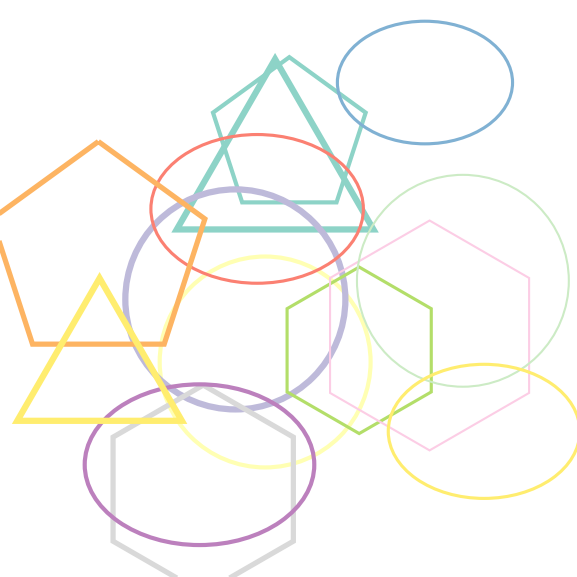[{"shape": "triangle", "thickness": 3, "radius": 0.98, "center": [0.476, 0.7]}, {"shape": "pentagon", "thickness": 2, "radius": 0.7, "center": [0.501, 0.761]}, {"shape": "circle", "thickness": 2, "radius": 0.91, "center": [0.459, 0.372]}, {"shape": "circle", "thickness": 3, "radius": 0.95, "center": [0.408, 0.481]}, {"shape": "oval", "thickness": 1.5, "radius": 0.92, "center": [0.445, 0.637]}, {"shape": "oval", "thickness": 1.5, "radius": 0.76, "center": [0.736, 0.856]}, {"shape": "pentagon", "thickness": 2.5, "radius": 0.97, "center": [0.17, 0.56]}, {"shape": "hexagon", "thickness": 1.5, "radius": 0.72, "center": [0.622, 0.393]}, {"shape": "hexagon", "thickness": 1, "radius": 1.0, "center": [0.744, 0.418]}, {"shape": "hexagon", "thickness": 2.5, "radius": 0.9, "center": [0.352, 0.152]}, {"shape": "oval", "thickness": 2, "radius": 0.99, "center": [0.345, 0.194]}, {"shape": "circle", "thickness": 1, "radius": 0.92, "center": [0.802, 0.513]}, {"shape": "triangle", "thickness": 3, "radius": 0.82, "center": [0.172, 0.353]}, {"shape": "oval", "thickness": 1.5, "radius": 0.83, "center": [0.838, 0.252]}]